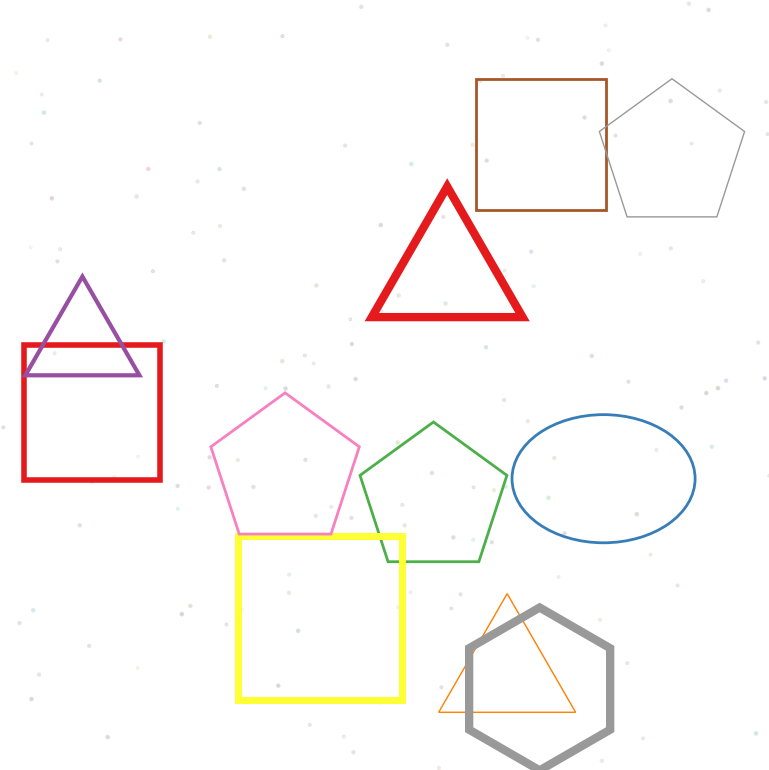[{"shape": "square", "thickness": 2, "radius": 0.44, "center": [0.119, 0.464]}, {"shape": "triangle", "thickness": 3, "radius": 0.57, "center": [0.581, 0.645]}, {"shape": "oval", "thickness": 1, "radius": 0.59, "center": [0.784, 0.378]}, {"shape": "pentagon", "thickness": 1, "radius": 0.5, "center": [0.563, 0.352]}, {"shape": "triangle", "thickness": 1.5, "radius": 0.43, "center": [0.107, 0.555]}, {"shape": "triangle", "thickness": 0.5, "radius": 0.51, "center": [0.659, 0.126]}, {"shape": "square", "thickness": 2.5, "radius": 0.53, "center": [0.416, 0.198]}, {"shape": "square", "thickness": 1, "radius": 0.42, "center": [0.702, 0.812]}, {"shape": "pentagon", "thickness": 1, "radius": 0.51, "center": [0.37, 0.388]}, {"shape": "hexagon", "thickness": 3, "radius": 0.53, "center": [0.701, 0.105]}, {"shape": "pentagon", "thickness": 0.5, "radius": 0.5, "center": [0.873, 0.799]}]